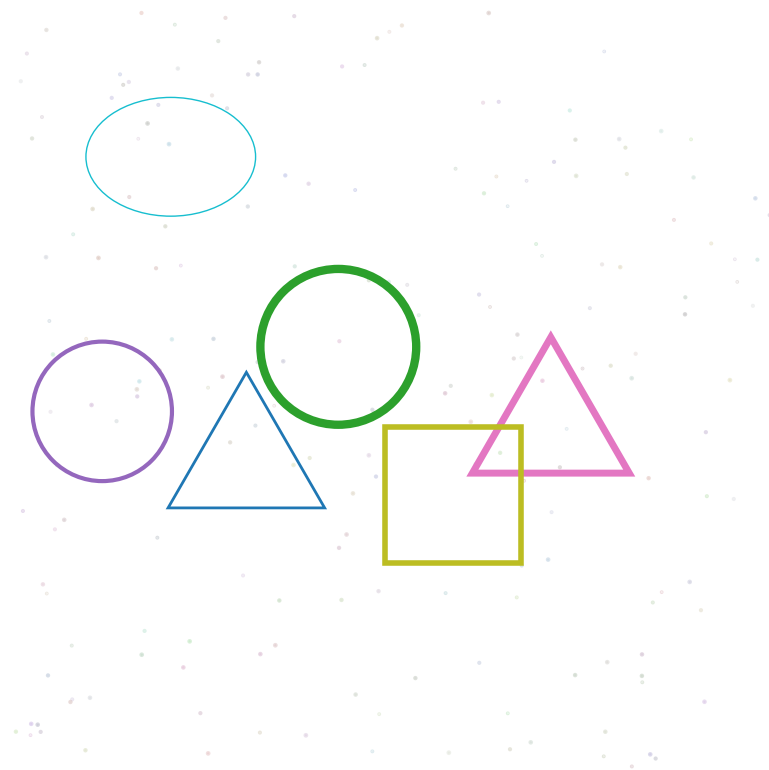[{"shape": "triangle", "thickness": 1, "radius": 0.59, "center": [0.32, 0.399]}, {"shape": "circle", "thickness": 3, "radius": 0.51, "center": [0.439, 0.55]}, {"shape": "circle", "thickness": 1.5, "radius": 0.45, "center": [0.133, 0.466]}, {"shape": "triangle", "thickness": 2.5, "radius": 0.59, "center": [0.715, 0.444]}, {"shape": "square", "thickness": 2, "radius": 0.44, "center": [0.588, 0.357]}, {"shape": "oval", "thickness": 0.5, "radius": 0.55, "center": [0.222, 0.796]}]